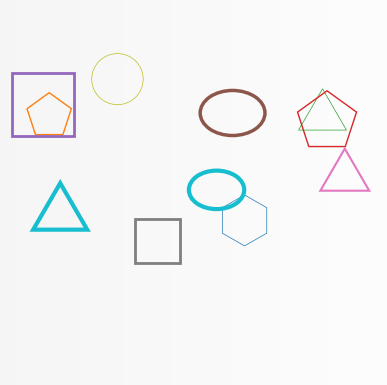[{"shape": "hexagon", "thickness": 0.5, "radius": 0.33, "center": [0.631, 0.427]}, {"shape": "pentagon", "thickness": 1, "radius": 0.3, "center": [0.127, 0.699]}, {"shape": "triangle", "thickness": 0.5, "radius": 0.36, "center": [0.832, 0.698]}, {"shape": "pentagon", "thickness": 1, "radius": 0.4, "center": [0.844, 0.684]}, {"shape": "square", "thickness": 2, "radius": 0.4, "center": [0.111, 0.729]}, {"shape": "oval", "thickness": 2.5, "radius": 0.42, "center": [0.6, 0.707]}, {"shape": "triangle", "thickness": 1.5, "radius": 0.36, "center": [0.89, 0.541]}, {"shape": "square", "thickness": 2, "radius": 0.29, "center": [0.407, 0.374]}, {"shape": "circle", "thickness": 0.5, "radius": 0.33, "center": [0.303, 0.794]}, {"shape": "triangle", "thickness": 3, "radius": 0.4, "center": [0.155, 0.444]}, {"shape": "oval", "thickness": 3, "radius": 0.36, "center": [0.559, 0.507]}]